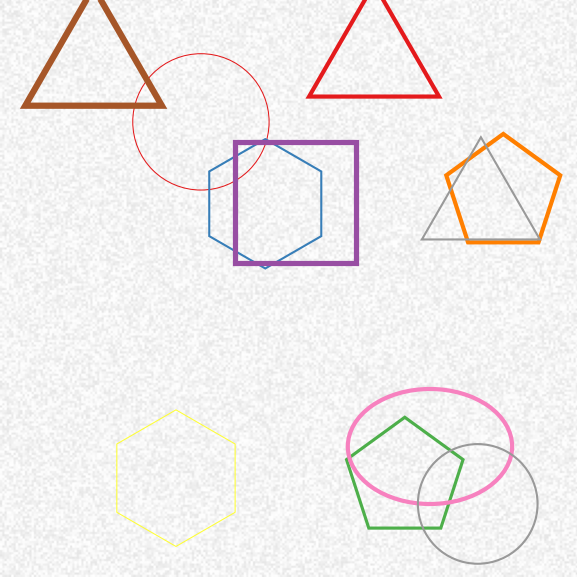[{"shape": "triangle", "thickness": 2, "radius": 0.65, "center": [0.648, 0.897]}, {"shape": "circle", "thickness": 0.5, "radius": 0.59, "center": [0.348, 0.788]}, {"shape": "hexagon", "thickness": 1, "radius": 0.56, "center": [0.459, 0.646]}, {"shape": "pentagon", "thickness": 1.5, "radius": 0.53, "center": [0.701, 0.17]}, {"shape": "square", "thickness": 2.5, "radius": 0.52, "center": [0.511, 0.648]}, {"shape": "pentagon", "thickness": 2, "radius": 0.52, "center": [0.871, 0.663]}, {"shape": "hexagon", "thickness": 0.5, "radius": 0.59, "center": [0.305, 0.171]}, {"shape": "triangle", "thickness": 3, "radius": 0.68, "center": [0.162, 0.884]}, {"shape": "oval", "thickness": 2, "radius": 0.71, "center": [0.745, 0.226]}, {"shape": "circle", "thickness": 1, "radius": 0.52, "center": [0.827, 0.127]}, {"shape": "triangle", "thickness": 1, "radius": 0.59, "center": [0.833, 0.643]}]